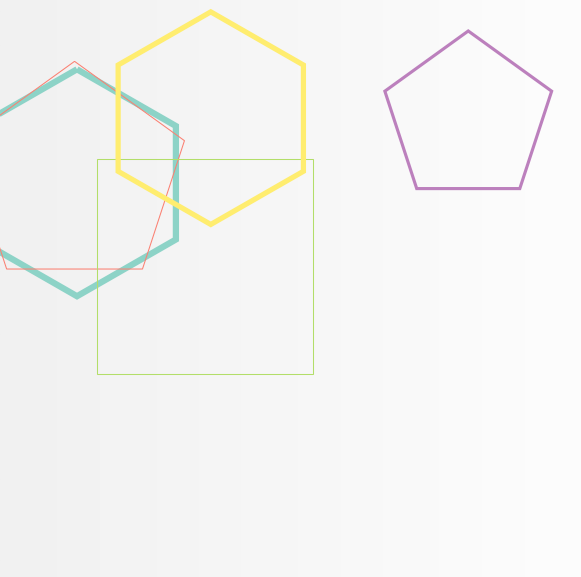[{"shape": "hexagon", "thickness": 3, "radius": 0.98, "center": [0.132, 0.683]}, {"shape": "pentagon", "thickness": 0.5, "radius": 0.99, "center": [0.128, 0.694]}, {"shape": "square", "thickness": 0.5, "radius": 0.93, "center": [0.352, 0.537]}, {"shape": "pentagon", "thickness": 1.5, "radius": 0.75, "center": [0.806, 0.795]}, {"shape": "hexagon", "thickness": 2.5, "radius": 0.92, "center": [0.363, 0.795]}]